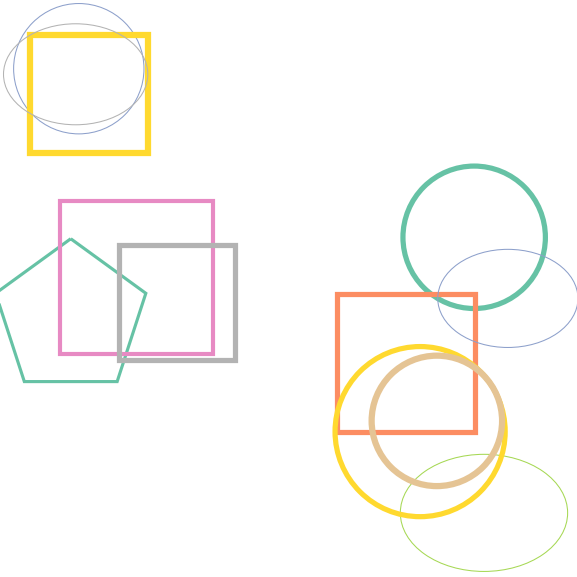[{"shape": "pentagon", "thickness": 1.5, "radius": 0.68, "center": [0.122, 0.449]}, {"shape": "circle", "thickness": 2.5, "radius": 0.62, "center": [0.821, 0.588]}, {"shape": "square", "thickness": 2.5, "radius": 0.6, "center": [0.703, 0.371]}, {"shape": "oval", "thickness": 0.5, "radius": 0.61, "center": [0.879, 0.482]}, {"shape": "circle", "thickness": 0.5, "radius": 0.56, "center": [0.136, 0.88]}, {"shape": "square", "thickness": 2, "radius": 0.66, "center": [0.236, 0.519]}, {"shape": "oval", "thickness": 0.5, "radius": 0.72, "center": [0.838, 0.111]}, {"shape": "circle", "thickness": 2.5, "radius": 0.74, "center": [0.727, 0.252]}, {"shape": "square", "thickness": 3, "radius": 0.51, "center": [0.154, 0.836]}, {"shape": "circle", "thickness": 3, "radius": 0.56, "center": [0.756, 0.27]}, {"shape": "oval", "thickness": 0.5, "radius": 0.62, "center": [0.131, 0.871]}, {"shape": "square", "thickness": 2.5, "radius": 0.5, "center": [0.306, 0.475]}]